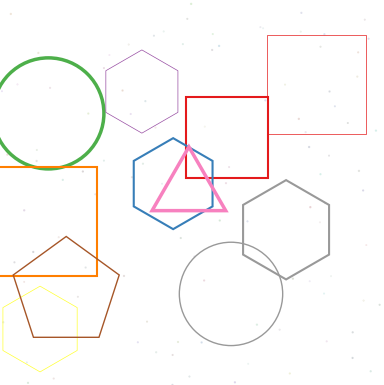[{"shape": "square", "thickness": 1.5, "radius": 0.53, "center": [0.59, 0.643]}, {"shape": "square", "thickness": 0.5, "radius": 0.64, "center": [0.821, 0.781]}, {"shape": "hexagon", "thickness": 1.5, "radius": 0.59, "center": [0.45, 0.523]}, {"shape": "circle", "thickness": 2.5, "radius": 0.72, "center": [0.126, 0.705]}, {"shape": "hexagon", "thickness": 0.5, "radius": 0.54, "center": [0.369, 0.762]}, {"shape": "square", "thickness": 1.5, "radius": 0.71, "center": [0.111, 0.424]}, {"shape": "hexagon", "thickness": 0.5, "radius": 0.56, "center": [0.104, 0.145]}, {"shape": "pentagon", "thickness": 1, "radius": 0.72, "center": [0.172, 0.241]}, {"shape": "triangle", "thickness": 2.5, "radius": 0.55, "center": [0.491, 0.508]}, {"shape": "circle", "thickness": 1, "radius": 0.67, "center": [0.6, 0.237]}, {"shape": "hexagon", "thickness": 1.5, "radius": 0.64, "center": [0.743, 0.403]}]